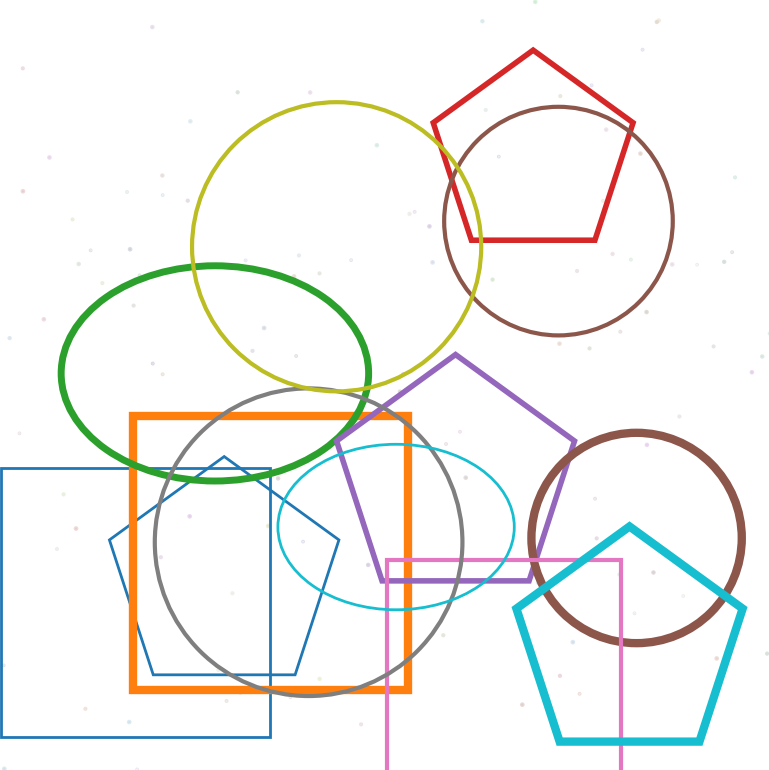[{"shape": "square", "thickness": 1, "radius": 0.87, "center": [0.176, 0.218]}, {"shape": "pentagon", "thickness": 1, "radius": 0.78, "center": [0.291, 0.25]}, {"shape": "square", "thickness": 3, "radius": 0.89, "center": [0.351, 0.282]}, {"shape": "oval", "thickness": 2.5, "radius": 1.0, "center": [0.279, 0.515]}, {"shape": "pentagon", "thickness": 2, "radius": 0.68, "center": [0.692, 0.798]}, {"shape": "pentagon", "thickness": 2, "radius": 0.81, "center": [0.592, 0.377]}, {"shape": "circle", "thickness": 1.5, "radius": 0.74, "center": [0.725, 0.713]}, {"shape": "circle", "thickness": 3, "radius": 0.68, "center": [0.827, 0.301]}, {"shape": "square", "thickness": 1.5, "radius": 0.76, "center": [0.655, 0.121]}, {"shape": "circle", "thickness": 1.5, "radius": 1.0, "center": [0.401, 0.296]}, {"shape": "circle", "thickness": 1.5, "radius": 0.94, "center": [0.437, 0.68]}, {"shape": "oval", "thickness": 1, "radius": 0.77, "center": [0.514, 0.316]}, {"shape": "pentagon", "thickness": 3, "radius": 0.77, "center": [0.818, 0.162]}]